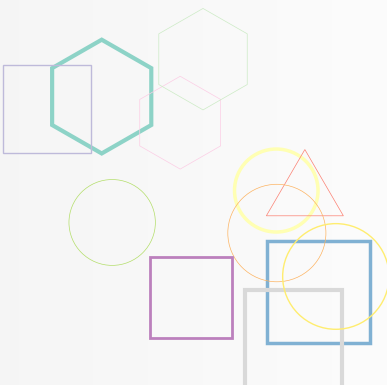[{"shape": "hexagon", "thickness": 3, "radius": 0.74, "center": [0.262, 0.749]}, {"shape": "circle", "thickness": 2.5, "radius": 0.54, "center": [0.713, 0.505]}, {"shape": "square", "thickness": 1, "radius": 0.57, "center": [0.121, 0.717]}, {"shape": "triangle", "thickness": 0.5, "radius": 0.57, "center": [0.787, 0.497]}, {"shape": "square", "thickness": 2.5, "radius": 0.66, "center": [0.823, 0.243]}, {"shape": "circle", "thickness": 0.5, "radius": 0.63, "center": [0.714, 0.395]}, {"shape": "circle", "thickness": 0.5, "radius": 0.56, "center": [0.289, 0.422]}, {"shape": "hexagon", "thickness": 0.5, "radius": 0.6, "center": [0.465, 0.681]}, {"shape": "square", "thickness": 3, "radius": 0.63, "center": [0.756, 0.122]}, {"shape": "square", "thickness": 2, "radius": 0.53, "center": [0.493, 0.227]}, {"shape": "hexagon", "thickness": 0.5, "radius": 0.66, "center": [0.524, 0.846]}, {"shape": "circle", "thickness": 1, "radius": 0.69, "center": [0.867, 0.282]}]